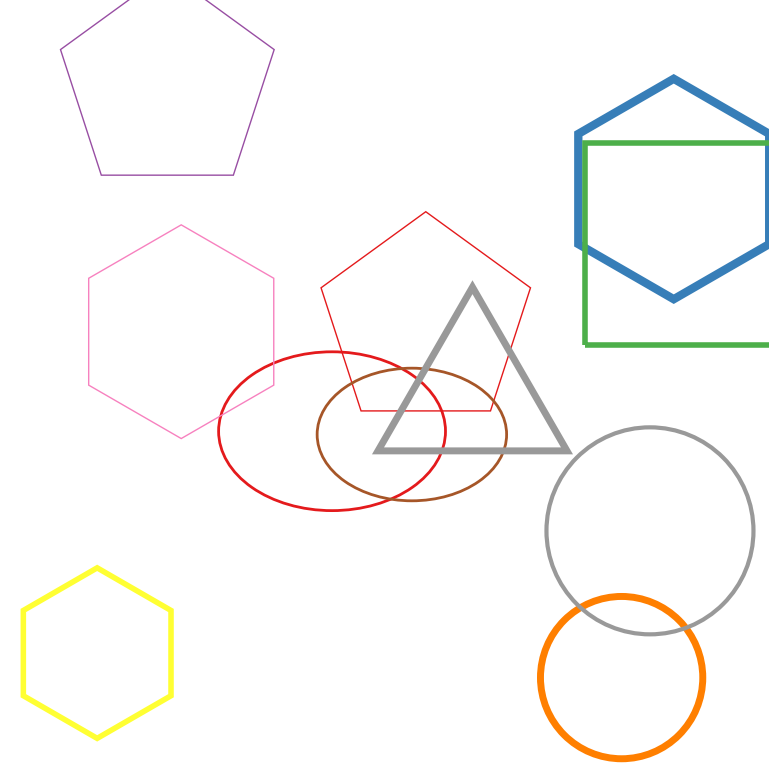[{"shape": "pentagon", "thickness": 0.5, "radius": 0.72, "center": [0.553, 0.582]}, {"shape": "oval", "thickness": 1, "radius": 0.74, "center": [0.431, 0.44]}, {"shape": "hexagon", "thickness": 3, "radius": 0.72, "center": [0.875, 0.755]}, {"shape": "square", "thickness": 2, "radius": 0.66, "center": [0.891, 0.683]}, {"shape": "pentagon", "thickness": 0.5, "radius": 0.73, "center": [0.217, 0.891]}, {"shape": "circle", "thickness": 2.5, "radius": 0.53, "center": [0.807, 0.12]}, {"shape": "hexagon", "thickness": 2, "radius": 0.55, "center": [0.126, 0.152]}, {"shape": "oval", "thickness": 1, "radius": 0.62, "center": [0.535, 0.436]}, {"shape": "hexagon", "thickness": 0.5, "radius": 0.69, "center": [0.235, 0.569]}, {"shape": "circle", "thickness": 1.5, "radius": 0.67, "center": [0.844, 0.311]}, {"shape": "triangle", "thickness": 2.5, "radius": 0.71, "center": [0.614, 0.485]}]